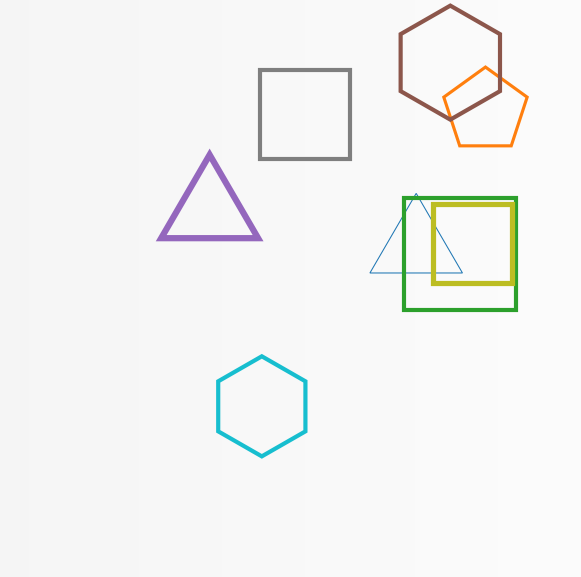[{"shape": "triangle", "thickness": 0.5, "radius": 0.46, "center": [0.716, 0.572]}, {"shape": "pentagon", "thickness": 1.5, "radius": 0.38, "center": [0.835, 0.808]}, {"shape": "square", "thickness": 2, "radius": 0.48, "center": [0.792, 0.559]}, {"shape": "triangle", "thickness": 3, "radius": 0.48, "center": [0.361, 0.635]}, {"shape": "hexagon", "thickness": 2, "radius": 0.49, "center": [0.775, 0.891]}, {"shape": "square", "thickness": 2, "radius": 0.39, "center": [0.525, 0.8]}, {"shape": "square", "thickness": 2.5, "radius": 0.34, "center": [0.812, 0.577]}, {"shape": "hexagon", "thickness": 2, "radius": 0.43, "center": [0.45, 0.296]}]